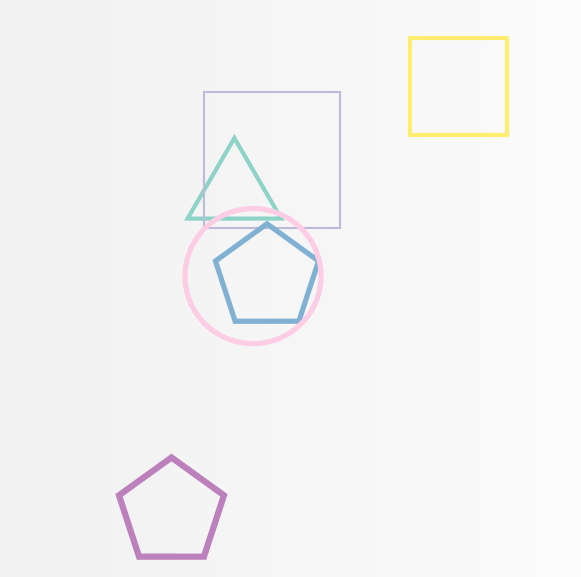[{"shape": "triangle", "thickness": 2, "radius": 0.46, "center": [0.403, 0.667]}, {"shape": "square", "thickness": 1, "radius": 0.59, "center": [0.468, 0.722]}, {"shape": "pentagon", "thickness": 2.5, "radius": 0.47, "center": [0.459, 0.518]}, {"shape": "circle", "thickness": 2.5, "radius": 0.58, "center": [0.435, 0.521]}, {"shape": "pentagon", "thickness": 3, "radius": 0.47, "center": [0.295, 0.112]}, {"shape": "square", "thickness": 2, "radius": 0.42, "center": [0.788, 0.849]}]